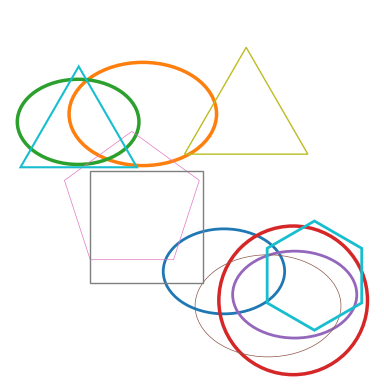[{"shape": "oval", "thickness": 2, "radius": 0.79, "center": [0.582, 0.295]}, {"shape": "oval", "thickness": 2.5, "radius": 0.96, "center": [0.371, 0.704]}, {"shape": "oval", "thickness": 2.5, "radius": 0.79, "center": [0.203, 0.683]}, {"shape": "circle", "thickness": 2.5, "radius": 0.97, "center": [0.761, 0.22]}, {"shape": "oval", "thickness": 2, "radius": 0.81, "center": [0.765, 0.235]}, {"shape": "oval", "thickness": 0.5, "radius": 0.95, "center": [0.696, 0.206]}, {"shape": "pentagon", "thickness": 0.5, "radius": 0.92, "center": [0.343, 0.475]}, {"shape": "square", "thickness": 1, "radius": 0.73, "center": [0.38, 0.411]}, {"shape": "triangle", "thickness": 1, "radius": 0.92, "center": [0.639, 0.692]}, {"shape": "hexagon", "thickness": 2, "radius": 0.71, "center": [0.817, 0.284]}, {"shape": "triangle", "thickness": 1.5, "radius": 0.87, "center": [0.204, 0.653]}]